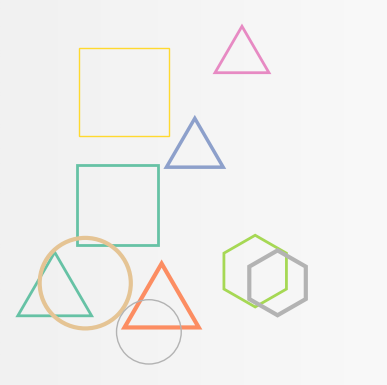[{"shape": "square", "thickness": 2, "radius": 0.52, "center": [0.303, 0.467]}, {"shape": "triangle", "thickness": 2, "radius": 0.55, "center": [0.141, 0.235]}, {"shape": "triangle", "thickness": 3, "radius": 0.55, "center": [0.417, 0.205]}, {"shape": "triangle", "thickness": 2.5, "radius": 0.42, "center": [0.503, 0.608]}, {"shape": "triangle", "thickness": 2, "radius": 0.4, "center": [0.624, 0.851]}, {"shape": "hexagon", "thickness": 2, "radius": 0.47, "center": [0.659, 0.296]}, {"shape": "square", "thickness": 1, "radius": 0.58, "center": [0.32, 0.761]}, {"shape": "circle", "thickness": 3, "radius": 0.59, "center": [0.22, 0.265]}, {"shape": "circle", "thickness": 1, "radius": 0.42, "center": [0.384, 0.138]}, {"shape": "hexagon", "thickness": 3, "radius": 0.42, "center": [0.716, 0.265]}]